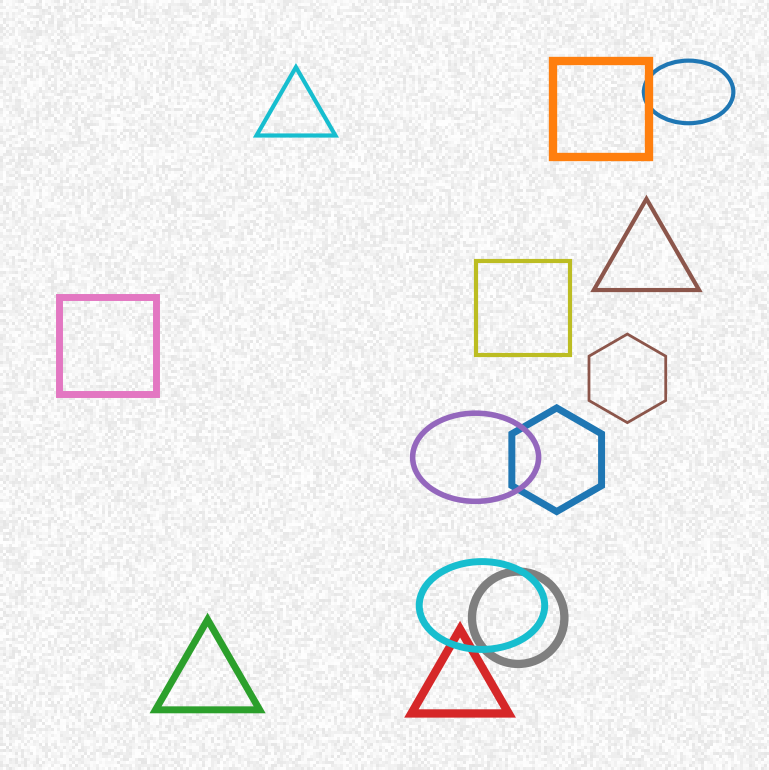[{"shape": "oval", "thickness": 1.5, "radius": 0.29, "center": [0.894, 0.881]}, {"shape": "hexagon", "thickness": 2.5, "radius": 0.34, "center": [0.723, 0.403]}, {"shape": "square", "thickness": 3, "radius": 0.31, "center": [0.78, 0.858]}, {"shape": "triangle", "thickness": 2.5, "radius": 0.39, "center": [0.27, 0.117]}, {"shape": "triangle", "thickness": 3, "radius": 0.36, "center": [0.597, 0.11]}, {"shape": "oval", "thickness": 2, "radius": 0.41, "center": [0.618, 0.406]}, {"shape": "hexagon", "thickness": 1, "radius": 0.29, "center": [0.815, 0.509]}, {"shape": "triangle", "thickness": 1.5, "radius": 0.39, "center": [0.84, 0.663]}, {"shape": "square", "thickness": 2.5, "radius": 0.31, "center": [0.14, 0.552]}, {"shape": "circle", "thickness": 3, "radius": 0.3, "center": [0.673, 0.198]}, {"shape": "square", "thickness": 1.5, "radius": 0.31, "center": [0.679, 0.6]}, {"shape": "oval", "thickness": 2.5, "radius": 0.41, "center": [0.626, 0.214]}, {"shape": "triangle", "thickness": 1.5, "radius": 0.3, "center": [0.384, 0.854]}]